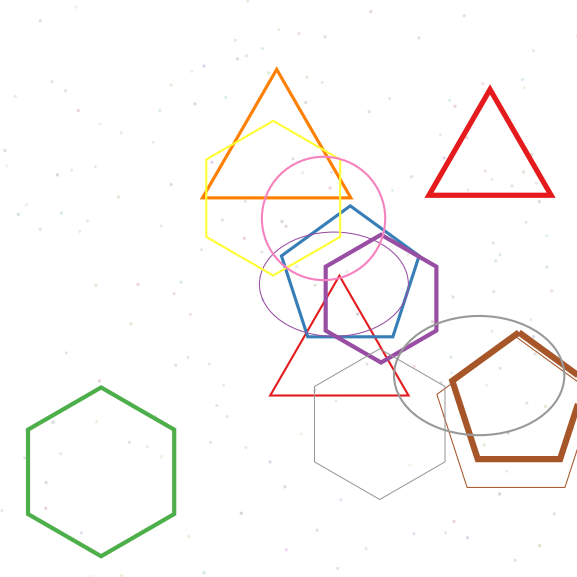[{"shape": "triangle", "thickness": 1, "radius": 0.69, "center": [0.588, 0.383]}, {"shape": "triangle", "thickness": 2.5, "radius": 0.61, "center": [0.849, 0.722]}, {"shape": "pentagon", "thickness": 1.5, "radius": 0.63, "center": [0.607, 0.517]}, {"shape": "hexagon", "thickness": 2, "radius": 0.73, "center": [0.175, 0.182]}, {"shape": "hexagon", "thickness": 2, "radius": 0.55, "center": [0.66, 0.482]}, {"shape": "oval", "thickness": 0.5, "radius": 0.64, "center": [0.578, 0.507]}, {"shape": "triangle", "thickness": 1.5, "radius": 0.74, "center": [0.479, 0.731]}, {"shape": "hexagon", "thickness": 1, "radius": 0.67, "center": [0.473, 0.656]}, {"shape": "pentagon", "thickness": 3, "radius": 0.61, "center": [0.899, 0.302]}, {"shape": "pentagon", "thickness": 0.5, "radius": 0.72, "center": [0.894, 0.272]}, {"shape": "circle", "thickness": 1, "radius": 0.53, "center": [0.56, 0.621]}, {"shape": "hexagon", "thickness": 0.5, "radius": 0.65, "center": [0.658, 0.265]}, {"shape": "oval", "thickness": 1, "radius": 0.74, "center": [0.83, 0.349]}]